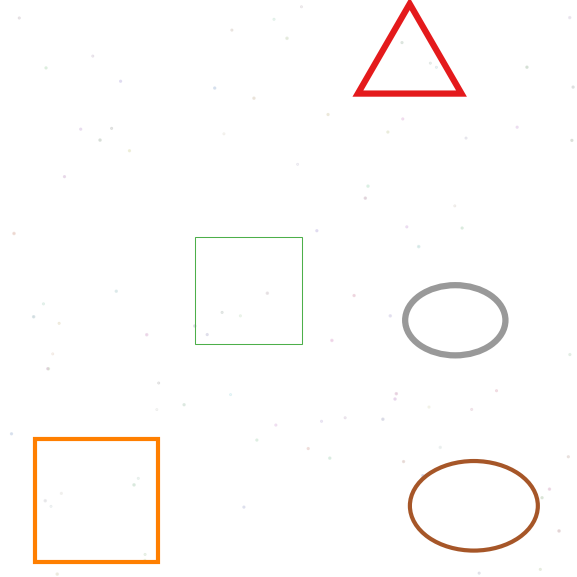[{"shape": "triangle", "thickness": 3, "radius": 0.52, "center": [0.709, 0.889]}, {"shape": "square", "thickness": 0.5, "radius": 0.46, "center": [0.43, 0.496]}, {"shape": "square", "thickness": 2, "radius": 0.53, "center": [0.167, 0.133]}, {"shape": "oval", "thickness": 2, "radius": 0.55, "center": [0.821, 0.123]}, {"shape": "oval", "thickness": 3, "radius": 0.43, "center": [0.788, 0.445]}]